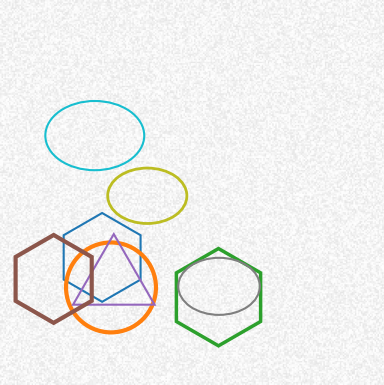[{"shape": "hexagon", "thickness": 1.5, "radius": 0.58, "center": [0.265, 0.331]}, {"shape": "circle", "thickness": 3, "radius": 0.58, "center": [0.288, 0.253]}, {"shape": "hexagon", "thickness": 2.5, "radius": 0.63, "center": [0.568, 0.228]}, {"shape": "triangle", "thickness": 1.5, "radius": 0.61, "center": [0.296, 0.27]}, {"shape": "hexagon", "thickness": 3, "radius": 0.57, "center": [0.139, 0.276]}, {"shape": "oval", "thickness": 1.5, "radius": 0.53, "center": [0.569, 0.256]}, {"shape": "oval", "thickness": 2, "radius": 0.51, "center": [0.383, 0.491]}, {"shape": "oval", "thickness": 1.5, "radius": 0.64, "center": [0.246, 0.648]}]